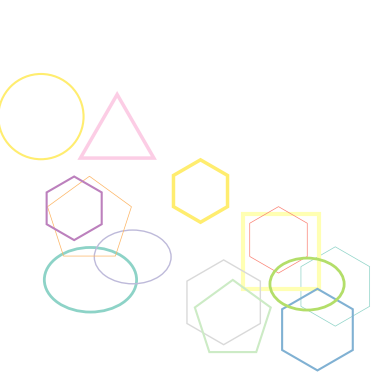[{"shape": "hexagon", "thickness": 0.5, "radius": 0.52, "center": [0.871, 0.256]}, {"shape": "oval", "thickness": 2, "radius": 0.6, "center": [0.235, 0.273]}, {"shape": "square", "thickness": 3, "radius": 0.49, "center": [0.73, 0.347]}, {"shape": "oval", "thickness": 1, "radius": 0.5, "center": [0.345, 0.333]}, {"shape": "hexagon", "thickness": 0.5, "radius": 0.43, "center": [0.723, 0.377]}, {"shape": "hexagon", "thickness": 1.5, "radius": 0.53, "center": [0.825, 0.144]}, {"shape": "pentagon", "thickness": 0.5, "radius": 0.57, "center": [0.232, 0.428]}, {"shape": "oval", "thickness": 2, "radius": 0.48, "center": [0.798, 0.262]}, {"shape": "triangle", "thickness": 2.5, "radius": 0.55, "center": [0.304, 0.645]}, {"shape": "hexagon", "thickness": 1, "radius": 0.55, "center": [0.581, 0.215]}, {"shape": "hexagon", "thickness": 1.5, "radius": 0.41, "center": [0.193, 0.459]}, {"shape": "pentagon", "thickness": 1.5, "radius": 0.52, "center": [0.605, 0.169]}, {"shape": "hexagon", "thickness": 2.5, "radius": 0.41, "center": [0.521, 0.504]}, {"shape": "circle", "thickness": 1.5, "radius": 0.55, "center": [0.106, 0.697]}]